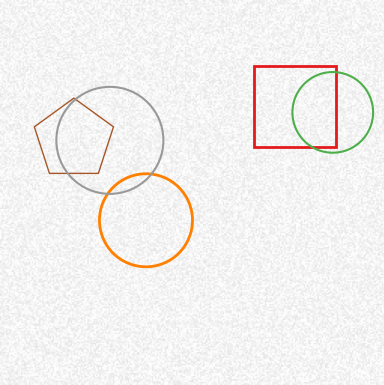[{"shape": "square", "thickness": 2, "radius": 0.53, "center": [0.767, 0.723]}, {"shape": "circle", "thickness": 1.5, "radius": 0.52, "center": [0.864, 0.708]}, {"shape": "circle", "thickness": 2, "radius": 0.6, "center": [0.379, 0.428]}, {"shape": "pentagon", "thickness": 1, "radius": 0.54, "center": [0.192, 0.637]}, {"shape": "circle", "thickness": 1.5, "radius": 0.69, "center": [0.285, 0.635]}]